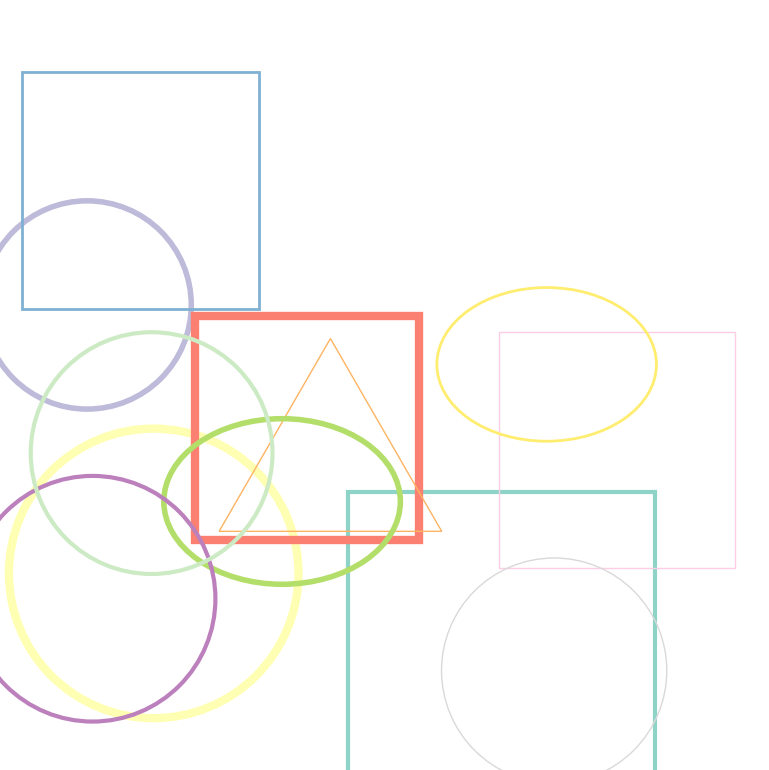[{"shape": "square", "thickness": 1.5, "radius": 1.0, "center": [0.651, 0.161]}, {"shape": "circle", "thickness": 3, "radius": 0.94, "center": [0.2, 0.255]}, {"shape": "circle", "thickness": 2, "radius": 0.68, "center": [0.113, 0.604]}, {"shape": "square", "thickness": 3, "radius": 0.73, "center": [0.399, 0.444]}, {"shape": "square", "thickness": 1, "radius": 0.77, "center": [0.183, 0.753]}, {"shape": "triangle", "thickness": 0.5, "radius": 0.83, "center": [0.429, 0.393]}, {"shape": "oval", "thickness": 2, "radius": 0.77, "center": [0.366, 0.349]}, {"shape": "square", "thickness": 0.5, "radius": 0.77, "center": [0.801, 0.415]}, {"shape": "circle", "thickness": 0.5, "radius": 0.73, "center": [0.72, 0.129]}, {"shape": "circle", "thickness": 1.5, "radius": 0.8, "center": [0.12, 0.222]}, {"shape": "circle", "thickness": 1.5, "radius": 0.79, "center": [0.197, 0.412]}, {"shape": "oval", "thickness": 1, "radius": 0.71, "center": [0.71, 0.527]}]